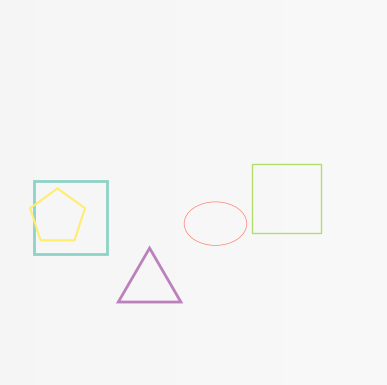[{"shape": "square", "thickness": 2, "radius": 0.47, "center": [0.181, 0.435]}, {"shape": "oval", "thickness": 0.5, "radius": 0.4, "center": [0.556, 0.419]}, {"shape": "square", "thickness": 1, "radius": 0.45, "center": [0.739, 0.485]}, {"shape": "triangle", "thickness": 2, "radius": 0.47, "center": [0.386, 0.262]}, {"shape": "pentagon", "thickness": 1.5, "radius": 0.37, "center": [0.149, 0.436]}]